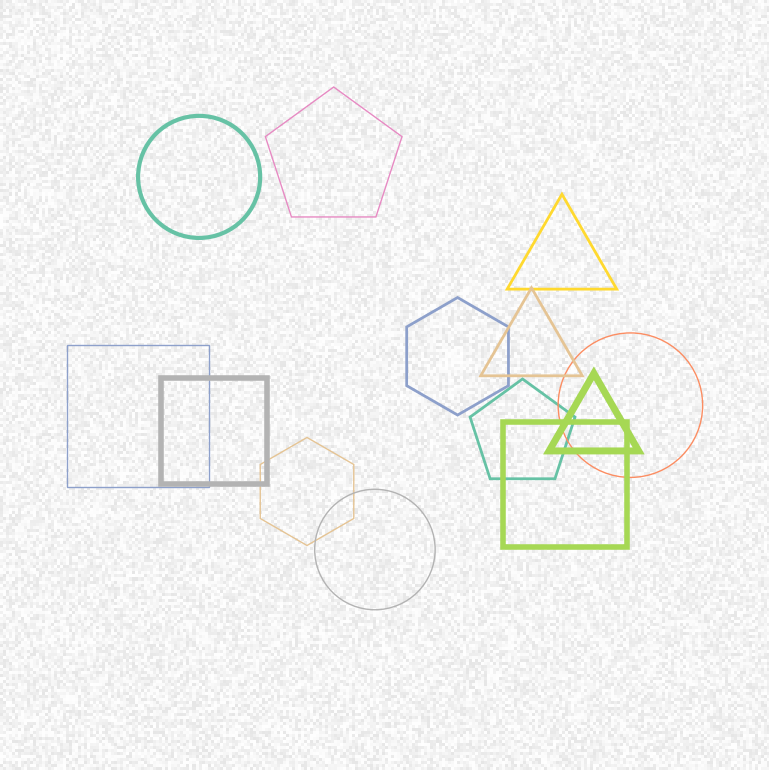[{"shape": "circle", "thickness": 1.5, "radius": 0.4, "center": [0.259, 0.77]}, {"shape": "pentagon", "thickness": 1, "radius": 0.36, "center": [0.679, 0.436]}, {"shape": "circle", "thickness": 0.5, "radius": 0.47, "center": [0.819, 0.474]}, {"shape": "square", "thickness": 0.5, "radius": 0.46, "center": [0.179, 0.46]}, {"shape": "hexagon", "thickness": 1, "radius": 0.38, "center": [0.594, 0.537]}, {"shape": "pentagon", "thickness": 0.5, "radius": 0.47, "center": [0.433, 0.794]}, {"shape": "square", "thickness": 2, "radius": 0.41, "center": [0.734, 0.37]}, {"shape": "triangle", "thickness": 2.5, "radius": 0.34, "center": [0.771, 0.448]}, {"shape": "triangle", "thickness": 1, "radius": 0.41, "center": [0.73, 0.666]}, {"shape": "triangle", "thickness": 1, "radius": 0.38, "center": [0.69, 0.55]}, {"shape": "hexagon", "thickness": 0.5, "radius": 0.35, "center": [0.399, 0.362]}, {"shape": "square", "thickness": 2, "radius": 0.34, "center": [0.278, 0.441]}, {"shape": "circle", "thickness": 0.5, "radius": 0.39, "center": [0.487, 0.286]}]